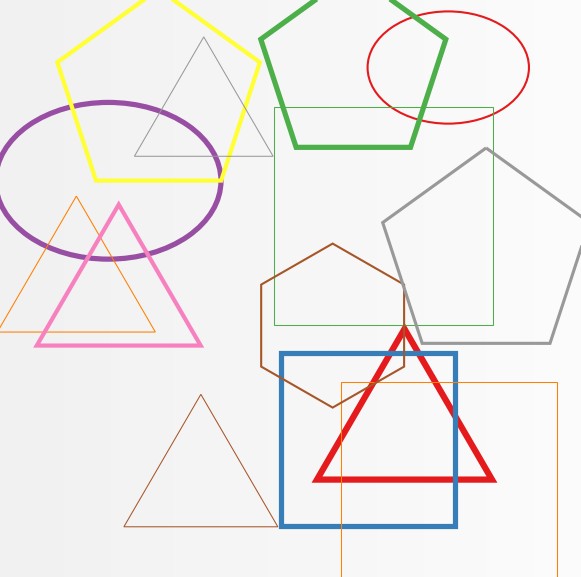[{"shape": "triangle", "thickness": 3, "radius": 0.87, "center": [0.696, 0.256]}, {"shape": "oval", "thickness": 1, "radius": 0.69, "center": [0.771, 0.882]}, {"shape": "square", "thickness": 2.5, "radius": 0.75, "center": [0.633, 0.237]}, {"shape": "square", "thickness": 0.5, "radius": 0.94, "center": [0.659, 0.626]}, {"shape": "pentagon", "thickness": 2.5, "radius": 0.84, "center": [0.608, 0.879]}, {"shape": "oval", "thickness": 2.5, "radius": 0.97, "center": [0.186, 0.686]}, {"shape": "square", "thickness": 0.5, "radius": 0.93, "center": [0.772, 0.151]}, {"shape": "triangle", "thickness": 0.5, "radius": 0.78, "center": [0.131, 0.503]}, {"shape": "pentagon", "thickness": 2, "radius": 0.92, "center": [0.273, 0.835]}, {"shape": "hexagon", "thickness": 1, "radius": 0.71, "center": [0.572, 0.435]}, {"shape": "triangle", "thickness": 0.5, "radius": 0.76, "center": [0.346, 0.163]}, {"shape": "triangle", "thickness": 2, "radius": 0.81, "center": [0.204, 0.482]}, {"shape": "pentagon", "thickness": 1.5, "radius": 0.94, "center": [0.836, 0.556]}, {"shape": "triangle", "thickness": 0.5, "radius": 0.69, "center": [0.351, 0.797]}]